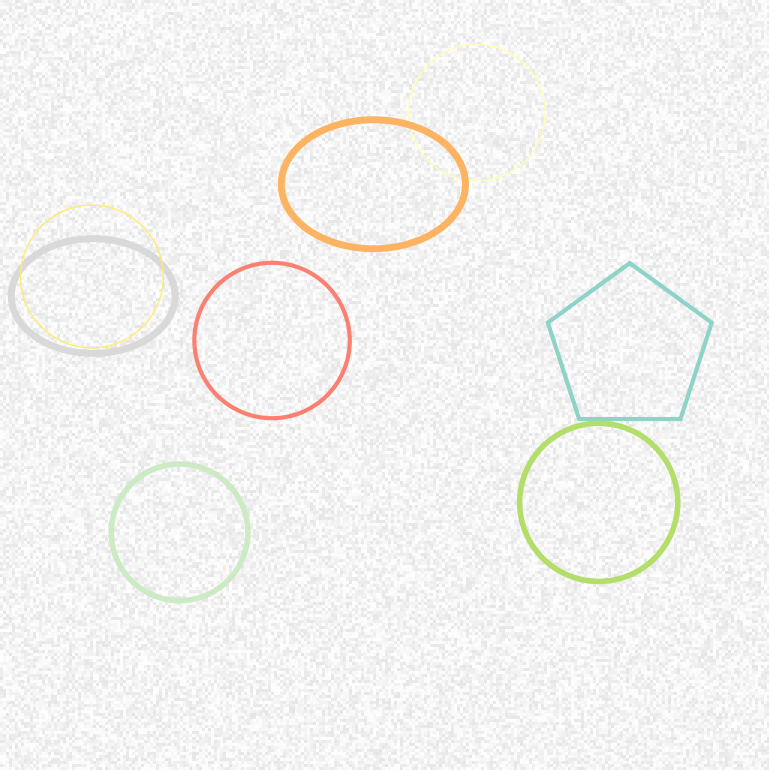[{"shape": "pentagon", "thickness": 1.5, "radius": 0.56, "center": [0.818, 0.546]}, {"shape": "circle", "thickness": 0.5, "radius": 0.44, "center": [0.619, 0.854]}, {"shape": "circle", "thickness": 1.5, "radius": 0.5, "center": [0.353, 0.558]}, {"shape": "oval", "thickness": 2.5, "radius": 0.6, "center": [0.485, 0.761]}, {"shape": "circle", "thickness": 2, "radius": 0.51, "center": [0.778, 0.348]}, {"shape": "oval", "thickness": 2.5, "radius": 0.53, "center": [0.121, 0.616]}, {"shape": "circle", "thickness": 2, "radius": 0.44, "center": [0.233, 0.309]}, {"shape": "circle", "thickness": 0.5, "radius": 0.46, "center": [0.119, 0.641]}]